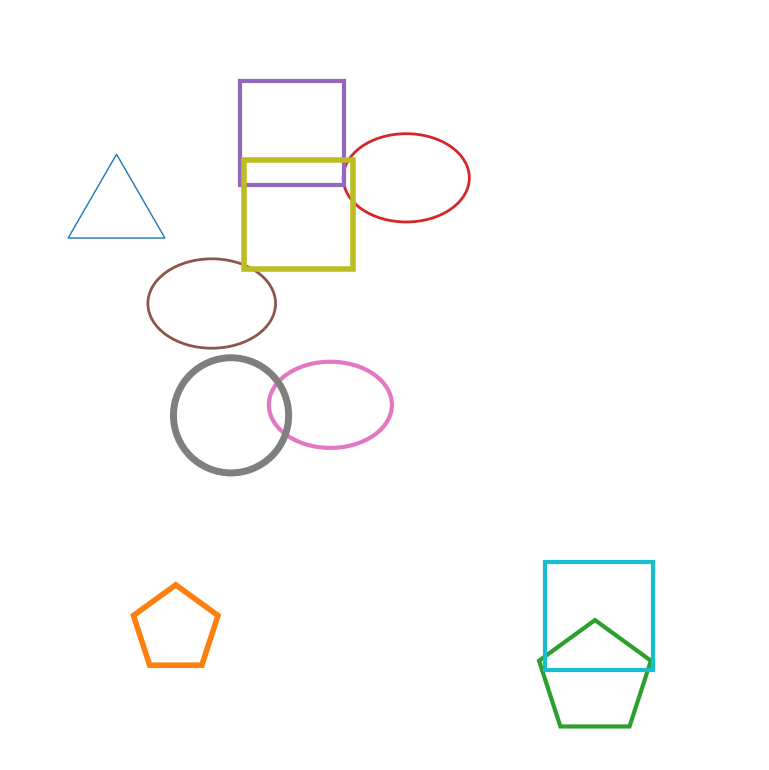[{"shape": "triangle", "thickness": 0.5, "radius": 0.36, "center": [0.151, 0.727]}, {"shape": "pentagon", "thickness": 2, "radius": 0.29, "center": [0.228, 0.183]}, {"shape": "pentagon", "thickness": 1.5, "radius": 0.38, "center": [0.773, 0.118]}, {"shape": "oval", "thickness": 1, "radius": 0.41, "center": [0.528, 0.769]}, {"shape": "square", "thickness": 1.5, "radius": 0.34, "center": [0.379, 0.828]}, {"shape": "oval", "thickness": 1, "radius": 0.41, "center": [0.275, 0.606]}, {"shape": "oval", "thickness": 1.5, "radius": 0.4, "center": [0.429, 0.474]}, {"shape": "circle", "thickness": 2.5, "radius": 0.37, "center": [0.3, 0.461]}, {"shape": "square", "thickness": 2, "radius": 0.35, "center": [0.387, 0.721]}, {"shape": "square", "thickness": 1.5, "radius": 0.35, "center": [0.778, 0.2]}]